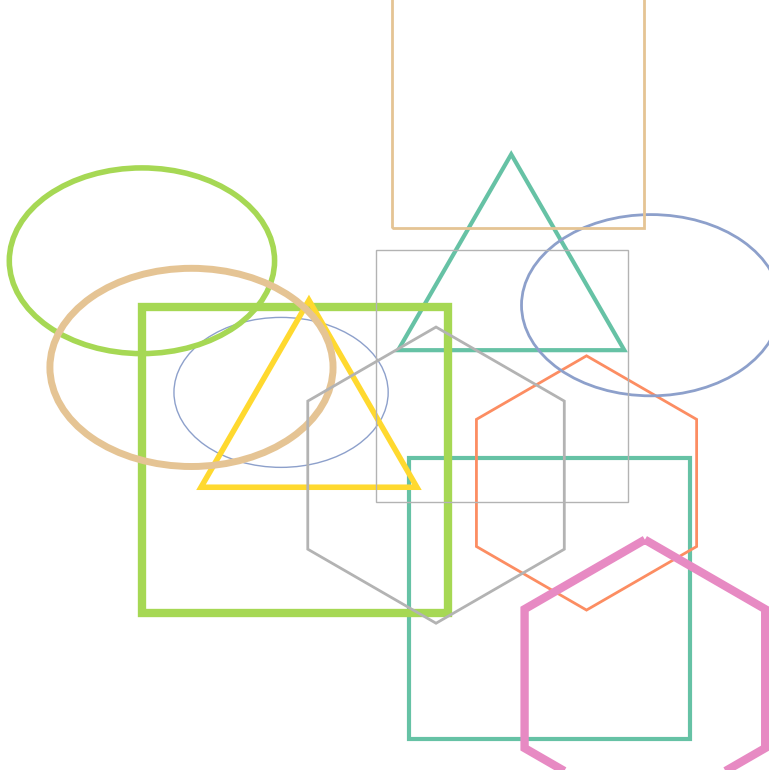[{"shape": "square", "thickness": 1.5, "radius": 0.91, "center": [0.713, 0.223]}, {"shape": "triangle", "thickness": 1.5, "radius": 0.85, "center": [0.664, 0.63]}, {"shape": "hexagon", "thickness": 1, "radius": 0.83, "center": [0.762, 0.373]}, {"shape": "oval", "thickness": 1, "radius": 0.84, "center": [0.845, 0.604]}, {"shape": "oval", "thickness": 0.5, "radius": 0.7, "center": [0.365, 0.49]}, {"shape": "hexagon", "thickness": 3, "radius": 0.9, "center": [0.838, 0.119]}, {"shape": "square", "thickness": 3, "radius": 0.99, "center": [0.383, 0.402]}, {"shape": "oval", "thickness": 2, "radius": 0.86, "center": [0.184, 0.661]}, {"shape": "triangle", "thickness": 2, "radius": 0.81, "center": [0.401, 0.448]}, {"shape": "square", "thickness": 1, "radius": 0.82, "center": [0.673, 0.868]}, {"shape": "oval", "thickness": 2.5, "radius": 0.92, "center": [0.249, 0.523]}, {"shape": "square", "thickness": 0.5, "radius": 0.82, "center": [0.652, 0.512]}, {"shape": "hexagon", "thickness": 1, "radius": 0.96, "center": [0.566, 0.383]}]